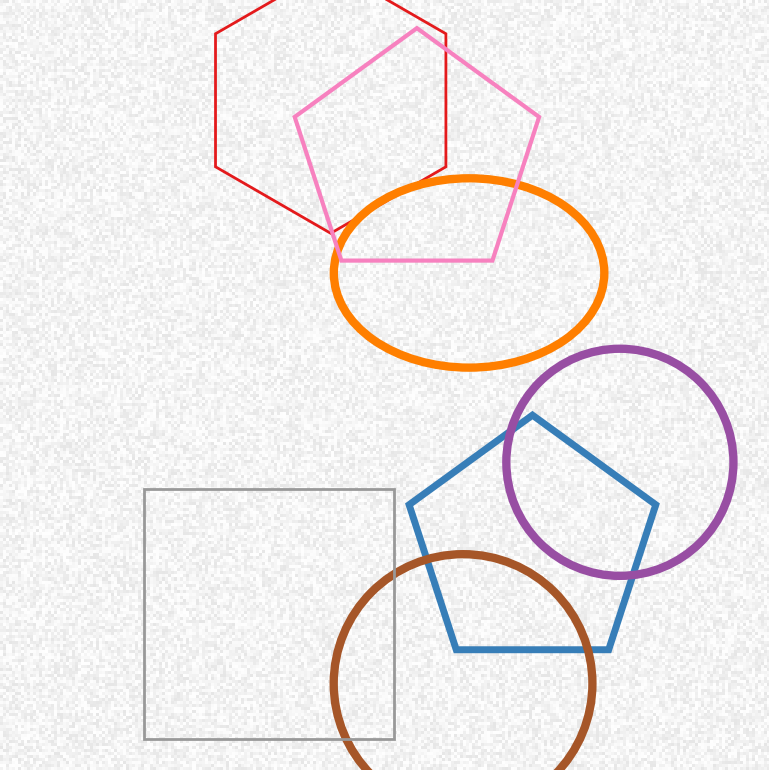[{"shape": "hexagon", "thickness": 1, "radius": 0.86, "center": [0.429, 0.87]}, {"shape": "pentagon", "thickness": 2.5, "radius": 0.84, "center": [0.692, 0.292]}, {"shape": "circle", "thickness": 3, "radius": 0.74, "center": [0.805, 0.4]}, {"shape": "oval", "thickness": 3, "radius": 0.88, "center": [0.609, 0.646]}, {"shape": "circle", "thickness": 3, "radius": 0.84, "center": [0.601, 0.112]}, {"shape": "pentagon", "thickness": 1.5, "radius": 0.83, "center": [0.541, 0.797]}, {"shape": "square", "thickness": 1, "radius": 0.81, "center": [0.349, 0.202]}]